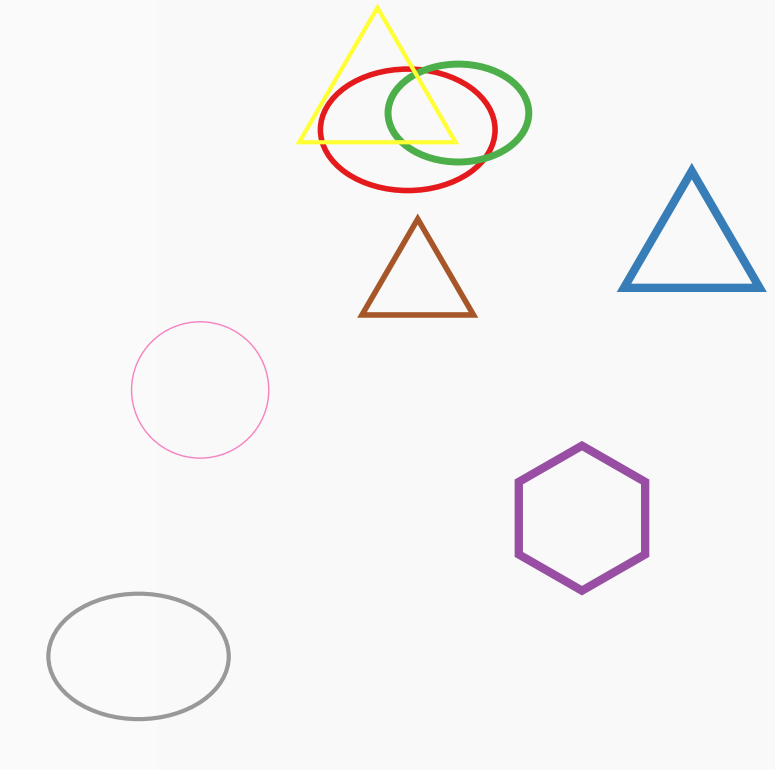[{"shape": "oval", "thickness": 2, "radius": 0.56, "center": [0.526, 0.831]}, {"shape": "triangle", "thickness": 3, "radius": 0.51, "center": [0.893, 0.677]}, {"shape": "oval", "thickness": 2.5, "radius": 0.45, "center": [0.591, 0.853]}, {"shape": "hexagon", "thickness": 3, "radius": 0.47, "center": [0.751, 0.327]}, {"shape": "triangle", "thickness": 1.5, "radius": 0.58, "center": [0.487, 0.874]}, {"shape": "triangle", "thickness": 2, "radius": 0.42, "center": [0.539, 0.633]}, {"shape": "circle", "thickness": 0.5, "radius": 0.44, "center": [0.258, 0.494]}, {"shape": "oval", "thickness": 1.5, "radius": 0.58, "center": [0.179, 0.148]}]